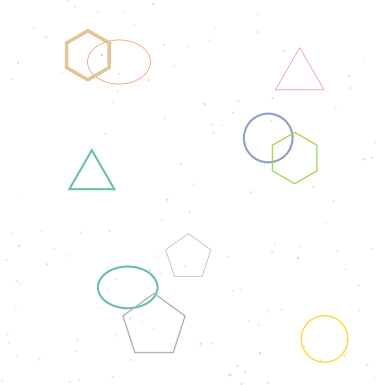[{"shape": "triangle", "thickness": 1.5, "radius": 0.34, "center": [0.239, 0.542]}, {"shape": "oval", "thickness": 1.5, "radius": 0.39, "center": [0.332, 0.254]}, {"shape": "oval", "thickness": 0.5, "radius": 0.41, "center": [0.309, 0.839]}, {"shape": "circle", "thickness": 1.5, "radius": 0.32, "center": [0.697, 0.642]}, {"shape": "triangle", "thickness": 0.5, "radius": 0.36, "center": [0.778, 0.803]}, {"shape": "hexagon", "thickness": 1, "radius": 0.33, "center": [0.765, 0.59]}, {"shape": "circle", "thickness": 1, "radius": 0.3, "center": [0.843, 0.12]}, {"shape": "hexagon", "thickness": 2.5, "radius": 0.32, "center": [0.228, 0.856]}, {"shape": "pentagon", "thickness": 0.5, "radius": 0.31, "center": [0.489, 0.332]}, {"shape": "pentagon", "thickness": 1, "radius": 0.42, "center": [0.4, 0.153]}]